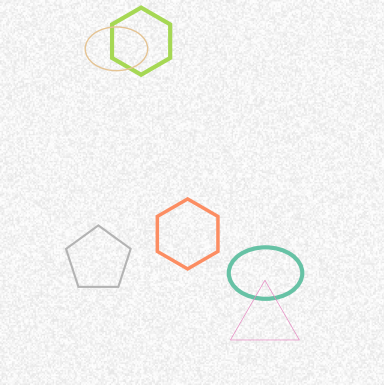[{"shape": "oval", "thickness": 3, "radius": 0.48, "center": [0.69, 0.291]}, {"shape": "hexagon", "thickness": 2.5, "radius": 0.45, "center": [0.487, 0.392]}, {"shape": "triangle", "thickness": 0.5, "radius": 0.52, "center": [0.688, 0.169]}, {"shape": "hexagon", "thickness": 3, "radius": 0.44, "center": [0.367, 0.893]}, {"shape": "oval", "thickness": 1, "radius": 0.41, "center": [0.302, 0.873]}, {"shape": "pentagon", "thickness": 1.5, "radius": 0.44, "center": [0.255, 0.326]}]